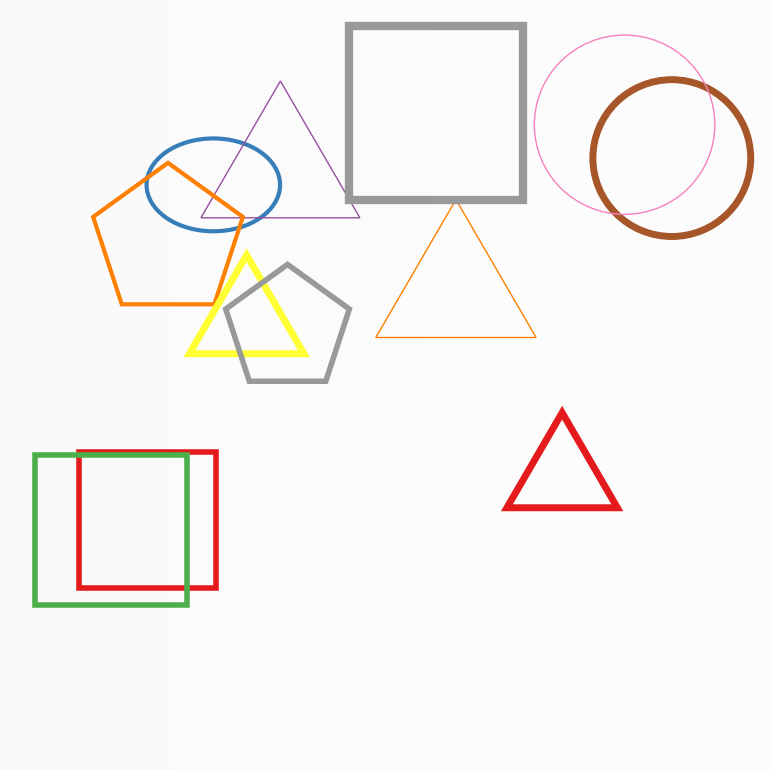[{"shape": "triangle", "thickness": 2.5, "radius": 0.41, "center": [0.725, 0.382]}, {"shape": "square", "thickness": 2, "radius": 0.44, "center": [0.191, 0.325]}, {"shape": "oval", "thickness": 1.5, "radius": 0.43, "center": [0.275, 0.76]}, {"shape": "square", "thickness": 2, "radius": 0.49, "center": [0.143, 0.312]}, {"shape": "triangle", "thickness": 0.5, "radius": 0.59, "center": [0.362, 0.776]}, {"shape": "triangle", "thickness": 0.5, "radius": 0.6, "center": [0.588, 0.621]}, {"shape": "pentagon", "thickness": 1.5, "radius": 0.51, "center": [0.217, 0.687]}, {"shape": "triangle", "thickness": 2.5, "radius": 0.43, "center": [0.318, 0.583]}, {"shape": "circle", "thickness": 2.5, "radius": 0.51, "center": [0.867, 0.795]}, {"shape": "circle", "thickness": 0.5, "radius": 0.58, "center": [0.806, 0.838]}, {"shape": "pentagon", "thickness": 2, "radius": 0.42, "center": [0.371, 0.573]}, {"shape": "square", "thickness": 3, "radius": 0.56, "center": [0.563, 0.854]}]